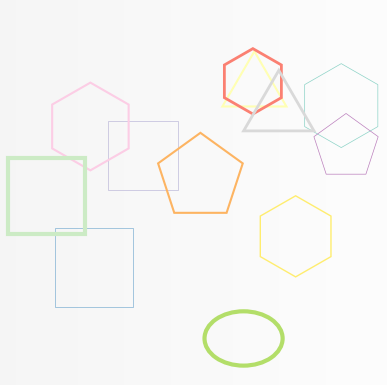[{"shape": "hexagon", "thickness": 0.5, "radius": 0.55, "center": [0.881, 0.726]}, {"shape": "triangle", "thickness": 1.5, "radius": 0.48, "center": [0.657, 0.771]}, {"shape": "square", "thickness": 0.5, "radius": 0.45, "center": [0.369, 0.596]}, {"shape": "hexagon", "thickness": 2, "radius": 0.42, "center": [0.653, 0.789]}, {"shape": "square", "thickness": 0.5, "radius": 0.51, "center": [0.243, 0.305]}, {"shape": "pentagon", "thickness": 1.5, "radius": 0.57, "center": [0.517, 0.54]}, {"shape": "oval", "thickness": 3, "radius": 0.5, "center": [0.629, 0.121]}, {"shape": "hexagon", "thickness": 1.5, "radius": 0.57, "center": [0.233, 0.671]}, {"shape": "triangle", "thickness": 2, "radius": 0.52, "center": [0.72, 0.712]}, {"shape": "pentagon", "thickness": 0.5, "radius": 0.44, "center": [0.893, 0.618]}, {"shape": "square", "thickness": 3, "radius": 0.5, "center": [0.121, 0.491]}, {"shape": "hexagon", "thickness": 1, "radius": 0.53, "center": [0.763, 0.386]}]